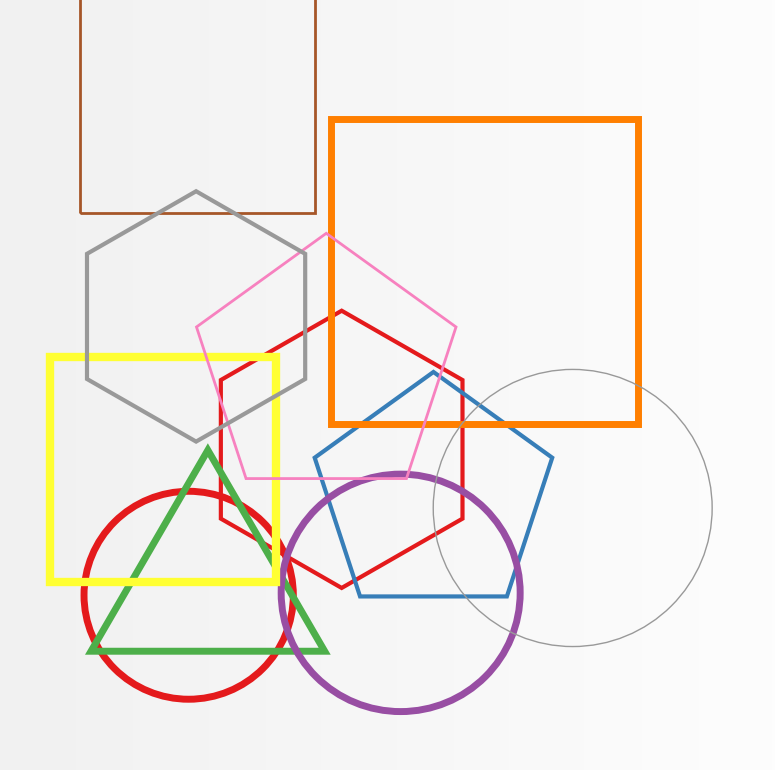[{"shape": "circle", "thickness": 2.5, "radius": 0.68, "center": [0.243, 0.227]}, {"shape": "hexagon", "thickness": 1.5, "radius": 0.9, "center": [0.441, 0.416]}, {"shape": "pentagon", "thickness": 1.5, "radius": 0.81, "center": [0.559, 0.356]}, {"shape": "triangle", "thickness": 2.5, "radius": 0.87, "center": [0.268, 0.241]}, {"shape": "circle", "thickness": 2.5, "radius": 0.77, "center": [0.517, 0.23]}, {"shape": "square", "thickness": 2.5, "radius": 0.99, "center": [0.625, 0.647]}, {"shape": "square", "thickness": 3, "radius": 0.73, "center": [0.21, 0.391]}, {"shape": "square", "thickness": 1, "radius": 0.76, "center": [0.255, 0.875]}, {"shape": "pentagon", "thickness": 1, "radius": 0.88, "center": [0.421, 0.521]}, {"shape": "hexagon", "thickness": 1.5, "radius": 0.81, "center": [0.253, 0.589]}, {"shape": "circle", "thickness": 0.5, "radius": 0.9, "center": [0.739, 0.34]}]